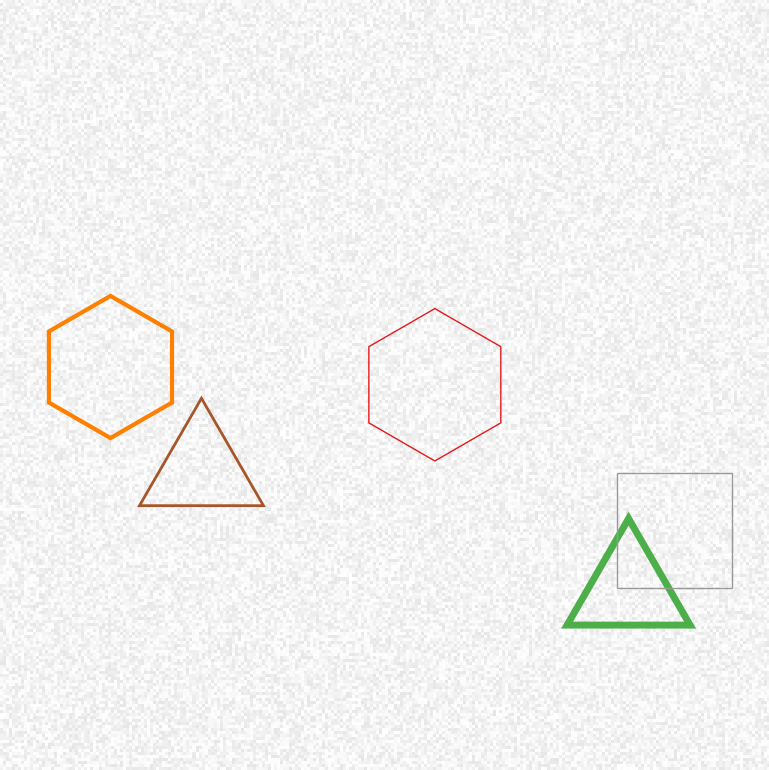[{"shape": "hexagon", "thickness": 0.5, "radius": 0.49, "center": [0.565, 0.5]}, {"shape": "triangle", "thickness": 2.5, "radius": 0.46, "center": [0.816, 0.234]}, {"shape": "hexagon", "thickness": 1.5, "radius": 0.46, "center": [0.143, 0.523]}, {"shape": "triangle", "thickness": 1, "radius": 0.46, "center": [0.262, 0.39]}, {"shape": "square", "thickness": 0.5, "radius": 0.37, "center": [0.876, 0.312]}]